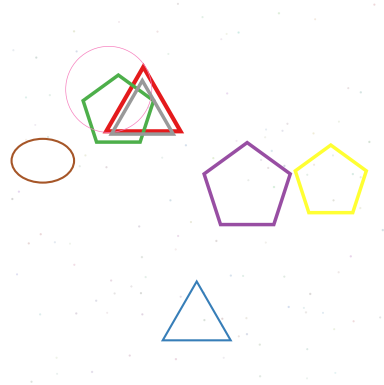[{"shape": "triangle", "thickness": 3, "radius": 0.56, "center": [0.372, 0.715]}, {"shape": "triangle", "thickness": 1.5, "radius": 0.51, "center": [0.511, 0.167]}, {"shape": "pentagon", "thickness": 2.5, "radius": 0.48, "center": [0.307, 0.709]}, {"shape": "pentagon", "thickness": 2.5, "radius": 0.59, "center": [0.642, 0.512]}, {"shape": "pentagon", "thickness": 2.5, "radius": 0.49, "center": [0.859, 0.526]}, {"shape": "oval", "thickness": 1.5, "radius": 0.41, "center": [0.111, 0.583]}, {"shape": "circle", "thickness": 0.5, "radius": 0.56, "center": [0.282, 0.768]}, {"shape": "triangle", "thickness": 2.5, "radius": 0.46, "center": [0.37, 0.698]}]